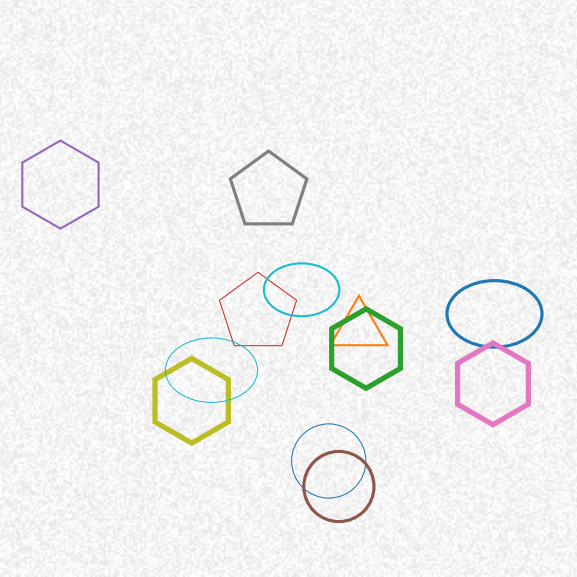[{"shape": "circle", "thickness": 0.5, "radius": 0.32, "center": [0.569, 0.201]}, {"shape": "oval", "thickness": 1.5, "radius": 0.41, "center": [0.856, 0.456]}, {"shape": "triangle", "thickness": 1, "radius": 0.29, "center": [0.622, 0.43]}, {"shape": "hexagon", "thickness": 2.5, "radius": 0.34, "center": [0.634, 0.396]}, {"shape": "pentagon", "thickness": 0.5, "radius": 0.35, "center": [0.447, 0.457]}, {"shape": "hexagon", "thickness": 1, "radius": 0.38, "center": [0.105, 0.679]}, {"shape": "circle", "thickness": 1.5, "radius": 0.3, "center": [0.587, 0.157]}, {"shape": "hexagon", "thickness": 2.5, "radius": 0.35, "center": [0.854, 0.335]}, {"shape": "pentagon", "thickness": 1.5, "radius": 0.35, "center": [0.465, 0.668]}, {"shape": "hexagon", "thickness": 2.5, "radius": 0.37, "center": [0.332, 0.305]}, {"shape": "oval", "thickness": 1, "radius": 0.33, "center": [0.522, 0.497]}, {"shape": "oval", "thickness": 0.5, "radius": 0.4, "center": [0.366, 0.358]}]